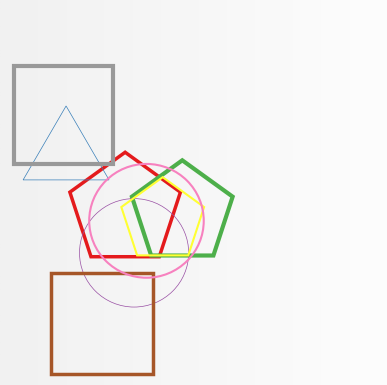[{"shape": "pentagon", "thickness": 2.5, "radius": 0.75, "center": [0.323, 0.455]}, {"shape": "triangle", "thickness": 0.5, "radius": 0.64, "center": [0.171, 0.597]}, {"shape": "pentagon", "thickness": 3, "radius": 0.68, "center": [0.47, 0.447]}, {"shape": "circle", "thickness": 0.5, "radius": 0.7, "center": [0.346, 0.343]}, {"shape": "pentagon", "thickness": 1.5, "radius": 0.56, "center": [0.42, 0.427]}, {"shape": "square", "thickness": 2.5, "radius": 0.66, "center": [0.262, 0.159]}, {"shape": "circle", "thickness": 1.5, "radius": 0.74, "center": [0.378, 0.426]}, {"shape": "square", "thickness": 3, "radius": 0.64, "center": [0.164, 0.702]}]